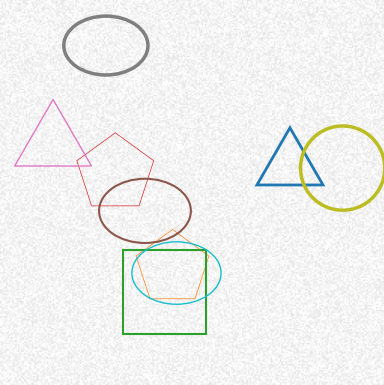[{"shape": "triangle", "thickness": 2, "radius": 0.5, "center": [0.753, 0.569]}, {"shape": "pentagon", "thickness": 0.5, "radius": 0.5, "center": [0.448, 0.304]}, {"shape": "square", "thickness": 1.5, "radius": 0.54, "center": [0.427, 0.241]}, {"shape": "pentagon", "thickness": 0.5, "radius": 0.52, "center": [0.299, 0.55]}, {"shape": "oval", "thickness": 1.5, "radius": 0.6, "center": [0.377, 0.452]}, {"shape": "triangle", "thickness": 1, "radius": 0.58, "center": [0.138, 0.626]}, {"shape": "oval", "thickness": 2.5, "radius": 0.55, "center": [0.275, 0.882]}, {"shape": "circle", "thickness": 2.5, "radius": 0.55, "center": [0.89, 0.563]}, {"shape": "oval", "thickness": 1, "radius": 0.58, "center": [0.458, 0.291]}]